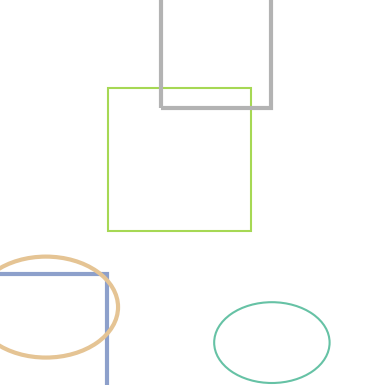[{"shape": "oval", "thickness": 1.5, "radius": 0.75, "center": [0.706, 0.11]}, {"shape": "square", "thickness": 3, "radius": 0.75, "center": [0.129, 0.138]}, {"shape": "square", "thickness": 1.5, "radius": 0.93, "center": [0.467, 0.585]}, {"shape": "oval", "thickness": 3, "radius": 0.94, "center": [0.119, 0.202]}, {"shape": "square", "thickness": 3, "radius": 0.72, "center": [0.56, 0.861]}]